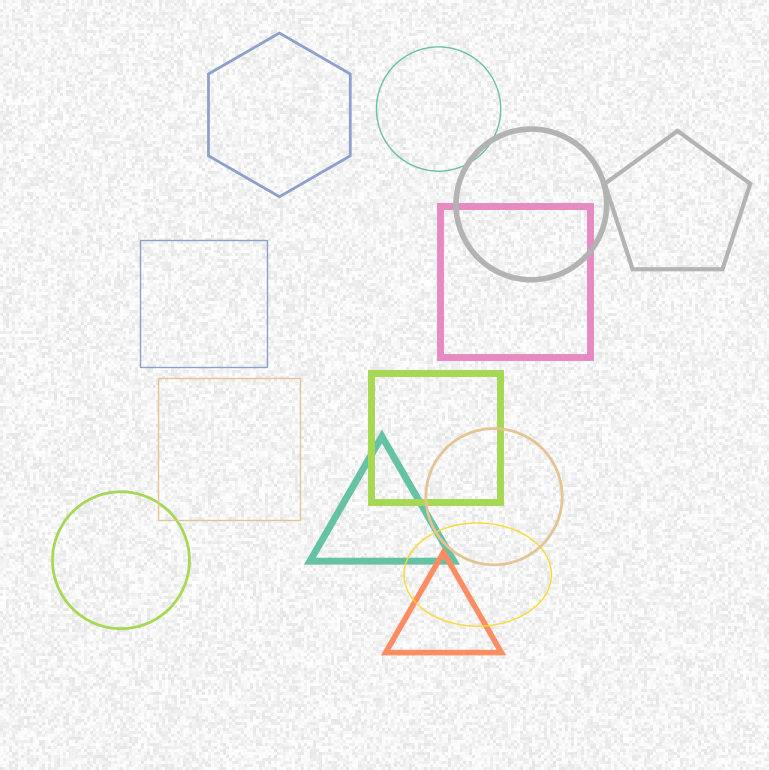[{"shape": "circle", "thickness": 0.5, "radius": 0.4, "center": [0.57, 0.858]}, {"shape": "triangle", "thickness": 2.5, "radius": 0.54, "center": [0.496, 0.325]}, {"shape": "triangle", "thickness": 2, "radius": 0.43, "center": [0.576, 0.196]}, {"shape": "hexagon", "thickness": 1, "radius": 0.53, "center": [0.363, 0.851]}, {"shape": "square", "thickness": 0.5, "radius": 0.41, "center": [0.264, 0.606]}, {"shape": "square", "thickness": 2.5, "radius": 0.49, "center": [0.669, 0.635]}, {"shape": "circle", "thickness": 1, "radius": 0.44, "center": [0.157, 0.272]}, {"shape": "square", "thickness": 2.5, "radius": 0.42, "center": [0.566, 0.432]}, {"shape": "oval", "thickness": 0.5, "radius": 0.48, "center": [0.62, 0.254]}, {"shape": "square", "thickness": 0.5, "radius": 0.46, "center": [0.297, 0.417]}, {"shape": "circle", "thickness": 1, "radius": 0.44, "center": [0.642, 0.355]}, {"shape": "pentagon", "thickness": 1.5, "radius": 0.5, "center": [0.88, 0.731]}, {"shape": "circle", "thickness": 2, "radius": 0.49, "center": [0.69, 0.735]}]